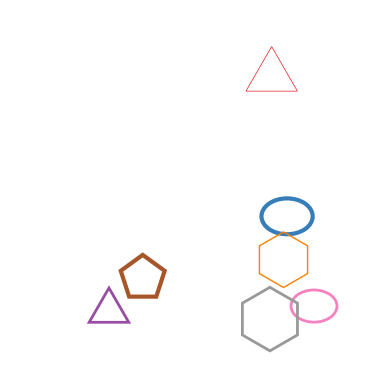[{"shape": "triangle", "thickness": 0.5, "radius": 0.39, "center": [0.706, 0.802]}, {"shape": "oval", "thickness": 3, "radius": 0.33, "center": [0.746, 0.438]}, {"shape": "triangle", "thickness": 2, "radius": 0.3, "center": [0.283, 0.193]}, {"shape": "hexagon", "thickness": 1, "radius": 0.36, "center": [0.736, 0.325]}, {"shape": "pentagon", "thickness": 3, "radius": 0.3, "center": [0.371, 0.278]}, {"shape": "oval", "thickness": 2, "radius": 0.3, "center": [0.816, 0.205]}, {"shape": "hexagon", "thickness": 2, "radius": 0.41, "center": [0.701, 0.171]}]